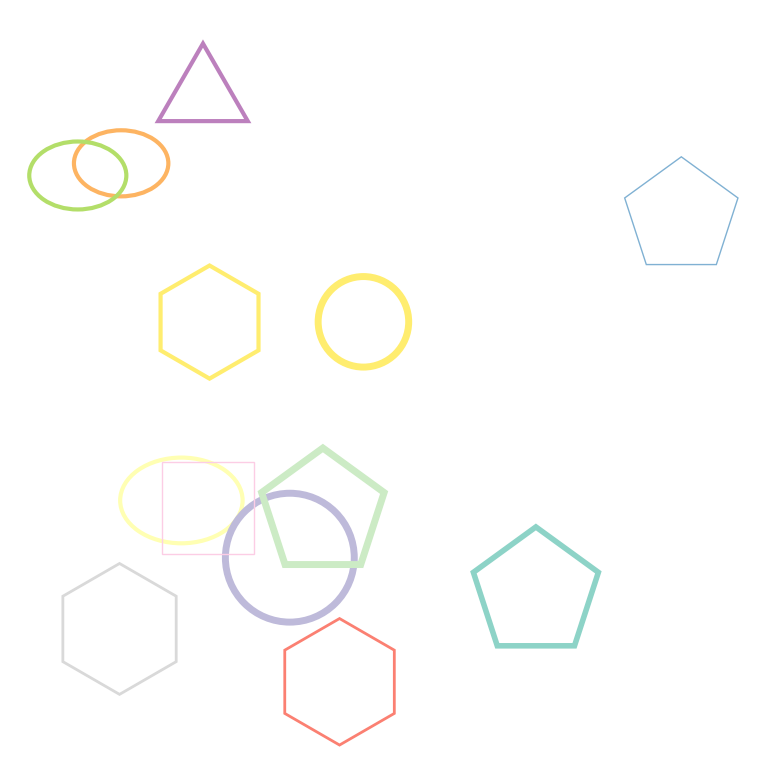[{"shape": "pentagon", "thickness": 2, "radius": 0.43, "center": [0.696, 0.23]}, {"shape": "oval", "thickness": 1.5, "radius": 0.4, "center": [0.236, 0.35]}, {"shape": "circle", "thickness": 2.5, "radius": 0.42, "center": [0.376, 0.276]}, {"shape": "hexagon", "thickness": 1, "radius": 0.41, "center": [0.441, 0.115]}, {"shape": "pentagon", "thickness": 0.5, "radius": 0.39, "center": [0.885, 0.719]}, {"shape": "oval", "thickness": 1.5, "radius": 0.31, "center": [0.157, 0.788]}, {"shape": "oval", "thickness": 1.5, "radius": 0.32, "center": [0.101, 0.772]}, {"shape": "square", "thickness": 0.5, "radius": 0.3, "center": [0.27, 0.34]}, {"shape": "hexagon", "thickness": 1, "radius": 0.42, "center": [0.155, 0.183]}, {"shape": "triangle", "thickness": 1.5, "radius": 0.34, "center": [0.264, 0.876]}, {"shape": "pentagon", "thickness": 2.5, "radius": 0.42, "center": [0.419, 0.334]}, {"shape": "hexagon", "thickness": 1.5, "radius": 0.37, "center": [0.272, 0.582]}, {"shape": "circle", "thickness": 2.5, "radius": 0.29, "center": [0.472, 0.582]}]